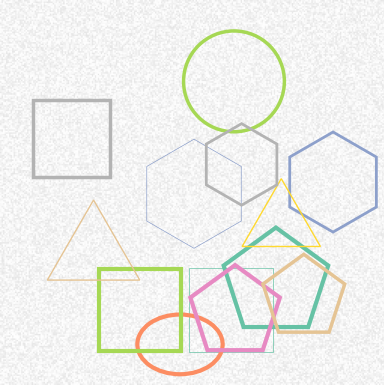[{"shape": "square", "thickness": 0.5, "radius": 0.54, "center": [0.6, 0.194]}, {"shape": "pentagon", "thickness": 3, "radius": 0.71, "center": [0.717, 0.266]}, {"shape": "oval", "thickness": 3, "radius": 0.55, "center": [0.468, 0.105]}, {"shape": "hexagon", "thickness": 2, "radius": 0.65, "center": [0.865, 0.527]}, {"shape": "hexagon", "thickness": 0.5, "radius": 0.71, "center": [0.504, 0.497]}, {"shape": "pentagon", "thickness": 3, "radius": 0.61, "center": [0.611, 0.189]}, {"shape": "square", "thickness": 3, "radius": 0.54, "center": [0.364, 0.195]}, {"shape": "circle", "thickness": 2.5, "radius": 0.65, "center": [0.608, 0.789]}, {"shape": "triangle", "thickness": 1, "radius": 0.59, "center": [0.731, 0.418]}, {"shape": "pentagon", "thickness": 2.5, "radius": 0.56, "center": [0.789, 0.228]}, {"shape": "triangle", "thickness": 1, "radius": 0.69, "center": [0.243, 0.342]}, {"shape": "square", "thickness": 2.5, "radius": 0.5, "center": [0.185, 0.64]}, {"shape": "hexagon", "thickness": 2, "radius": 0.53, "center": [0.628, 0.573]}]